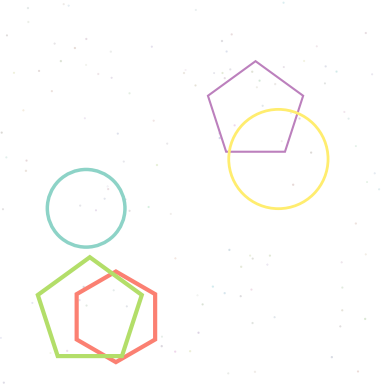[{"shape": "circle", "thickness": 2.5, "radius": 0.5, "center": [0.224, 0.459]}, {"shape": "hexagon", "thickness": 3, "radius": 0.59, "center": [0.301, 0.177]}, {"shape": "pentagon", "thickness": 3, "radius": 0.71, "center": [0.233, 0.19]}, {"shape": "pentagon", "thickness": 1.5, "radius": 0.65, "center": [0.664, 0.711]}, {"shape": "circle", "thickness": 2, "radius": 0.64, "center": [0.723, 0.587]}]